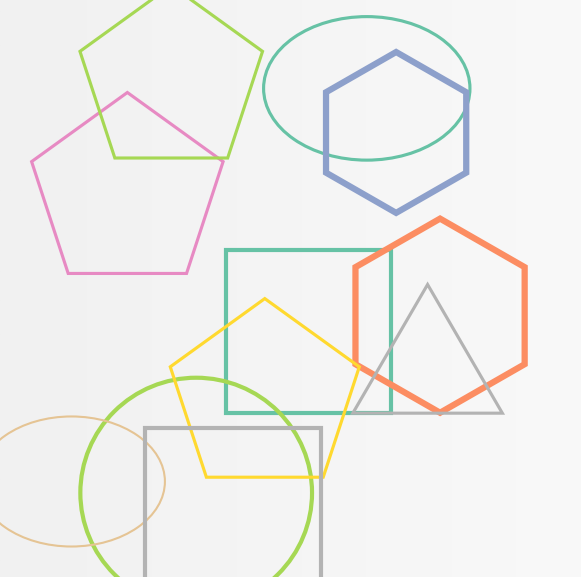[{"shape": "square", "thickness": 2, "radius": 0.71, "center": [0.53, 0.425]}, {"shape": "oval", "thickness": 1.5, "radius": 0.89, "center": [0.631, 0.846]}, {"shape": "hexagon", "thickness": 3, "radius": 0.84, "center": [0.757, 0.453]}, {"shape": "hexagon", "thickness": 3, "radius": 0.7, "center": [0.682, 0.77]}, {"shape": "pentagon", "thickness": 1.5, "radius": 0.87, "center": [0.219, 0.666]}, {"shape": "circle", "thickness": 2, "radius": 1.0, "center": [0.338, 0.146]}, {"shape": "pentagon", "thickness": 1.5, "radius": 0.83, "center": [0.295, 0.859]}, {"shape": "pentagon", "thickness": 1.5, "radius": 0.85, "center": [0.456, 0.311]}, {"shape": "oval", "thickness": 1, "radius": 0.8, "center": [0.123, 0.165]}, {"shape": "square", "thickness": 2, "radius": 0.76, "center": [0.401, 0.108]}, {"shape": "triangle", "thickness": 1.5, "radius": 0.74, "center": [0.736, 0.358]}]